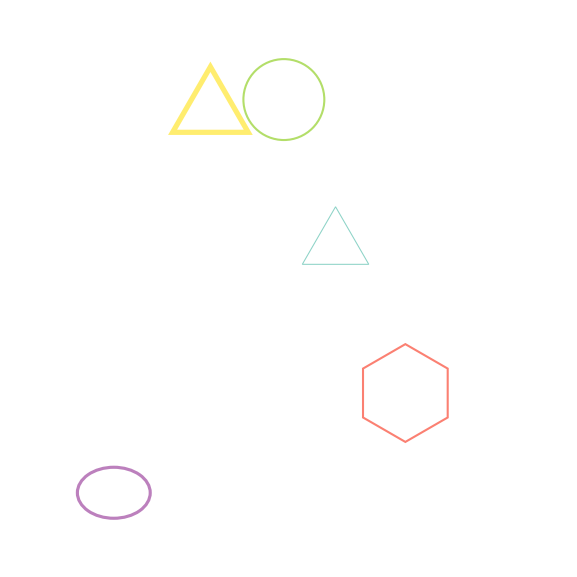[{"shape": "triangle", "thickness": 0.5, "radius": 0.33, "center": [0.581, 0.575]}, {"shape": "hexagon", "thickness": 1, "radius": 0.42, "center": [0.702, 0.319]}, {"shape": "circle", "thickness": 1, "radius": 0.35, "center": [0.492, 0.827]}, {"shape": "oval", "thickness": 1.5, "radius": 0.32, "center": [0.197, 0.146]}, {"shape": "triangle", "thickness": 2.5, "radius": 0.38, "center": [0.364, 0.808]}]